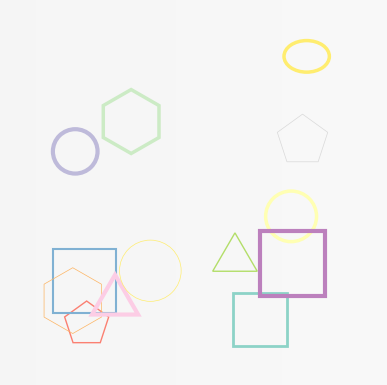[{"shape": "square", "thickness": 2, "radius": 0.34, "center": [0.671, 0.171]}, {"shape": "circle", "thickness": 2.5, "radius": 0.33, "center": [0.751, 0.438]}, {"shape": "circle", "thickness": 3, "radius": 0.29, "center": [0.194, 0.607]}, {"shape": "pentagon", "thickness": 1, "radius": 0.3, "center": [0.224, 0.158]}, {"shape": "square", "thickness": 1.5, "radius": 0.41, "center": [0.218, 0.27]}, {"shape": "hexagon", "thickness": 0.5, "radius": 0.43, "center": [0.188, 0.219]}, {"shape": "triangle", "thickness": 1, "radius": 0.33, "center": [0.606, 0.329]}, {"shape": "triangle", "thickness": 3, "radius": 0.34, "center": [0.297, 0.217]}, {"shape": "pentagon", "thickness": 0.5, "radius": 0.34, "center": [0.781, 0.635]}, {"shape": "square", "thickness": 3, "radius": 0.42, "center": [0.754, 0.316]}, {"shape": "hexagon", "thickness": 2.5, "radius": 0.42, "center": [0.338, 0.684]}, {"shape": "oval", "thickness": 2.5, "radius": 0.29, "center": [0.791, 0.854]}, {"shape": "circle", "thickness": 0.5, "radius": 0.4, "center": [0.388, 0.297]}]